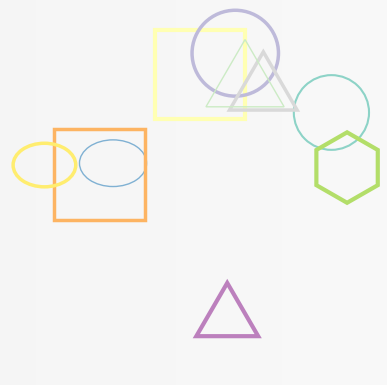[{"shape": "circle", "thickness": 1.5, "radius": 0.49, "center": [0.855, 0.708]}, {"shape": "square", "thickness": 3, "radius": 0.58, "center": [0.516, 0.807]}, {"shape": "circle", "thickness": 2.5, "radius": 0.56, "center": [0.607, 0.862]}, {"shape": "oval", "thickness": 1, "radius": 0.43, "center": [0.292, 0.576]}, {"shape": "square", "thickness": 2.5, "radius": 0.59, "center": [0.257, 0.547]}, {"shape": "hexagon", "thickness": 3, "radius": 0.46, "center": [0.896, 0.565]}, {"shape": "triangle", "thickness": 2.5, "radius": 0.5, "center": [0.68, 0.765]}, {"shape": "triangle", "thickness": 3, "radius": 0.46, "center": [0.586, 0.173]}, {"shape": "triangle", "thickness": 1, "radius": 0.58, "center": [0.632, 0.781]}, {"shape": "oval", "thickness": 2.5, "radius": 0.4, "center": [0.115, 0.571]}]